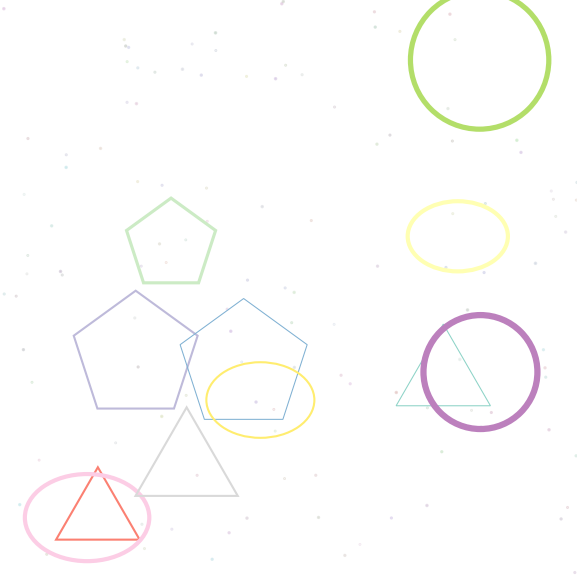[{"shape": "triangle", "thickness": 0.5, "radius": 0.47, "center": [0.768, 0.344]}, {"shape": "oval", "thickness": 2, "radius": 0.43, "center": [0.793, 0.59]}, {"shape": "pentagon", "thickness": 1, "radius": 0.56, "center": [0.235, 0.383]}, {"shape": "triangle", "thickness": 1, "radius": 0.42, "center": [0.169, 0.106]}, {"shape": "pentagon", "thickness": 0.5, "radius": 0.58, "center": [0.422, 0.367]}, {"shape": "circle", "thickness": 2.5, "radius": 0.6, "center": [0.831, 0.895]}, {"shape": "oval", "thickness": 2, "radius": 0.54, "center": [0.151, 0.103]}, {"shape": "triangle", "thickness": 1, "radius": 0.51, "center": [0.323, 0.192]}, {"shape": "circle", "thickness": 3, "radius": 0.49, "center": [0.832, 0.355]}, {"shape": "pentagon", "thickness": 1.5, "radius": 0.41, "center": [0.296, 0.575]}, {"shape": "oval", "thickness": 1, "radius": 0.47, "center": [0.451, 0.306]}]